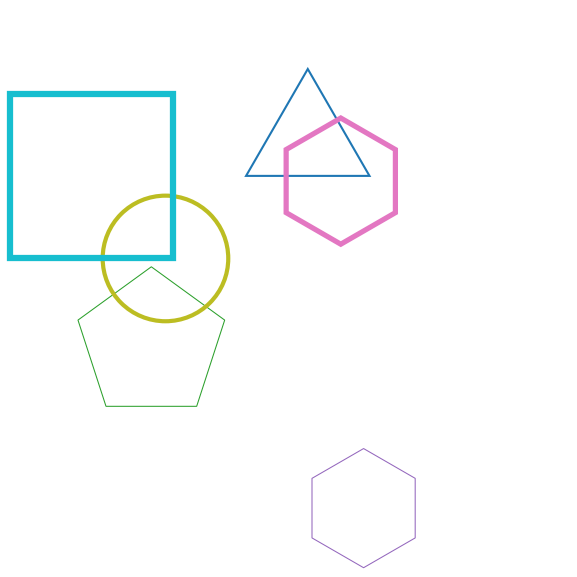[{"shape": "triangle", "thickness": 1, "radius": 0.62, "center": [0.533, 0.756]}, {"shape": "pentagon", "thickness": 0.5, "radius": 0.67, "center": [0.262, 0.404]}, {"shape": "hexagon", "thickness": 0.5, "radius": 0.52, "center": [0.63, 0.119]}, {"shape": "hexagon", "thickness": 2.5, "radius": 0.55, "center": [0.59, 0.686]}, {"shape": "circle", "thickness": 2, "radius": 0.54, "center": [0.287, 0.552]}, {"shape": "square", "thickness": 3, "radius": 0.71, "center": [0.158, 0.694]}]